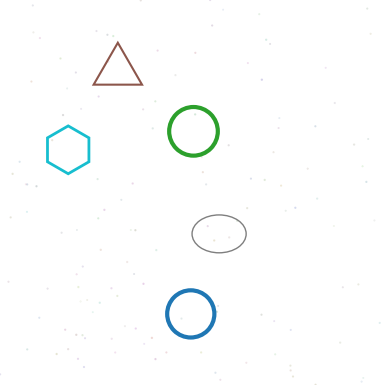[{"shape": "circle", "thickness": 3, "radius": 0.31, "center": [0.496, 0.185]}, {"shape": "circle", "thickness": 3, "radius": 0.32, "center": [0.503, 0.659]}, {"shape": "triangle", "thickness": 1.5, "radius": 0.36, "center": [0.306, 0.816]}, {"shape": "oval", "thickness": 1, "radius": 0.35, "center": [0.569, 0.393]}, {"shape": "hexagon", "thickness": 2, "radius": 0.31, "center": [0.177, 0.611]}]